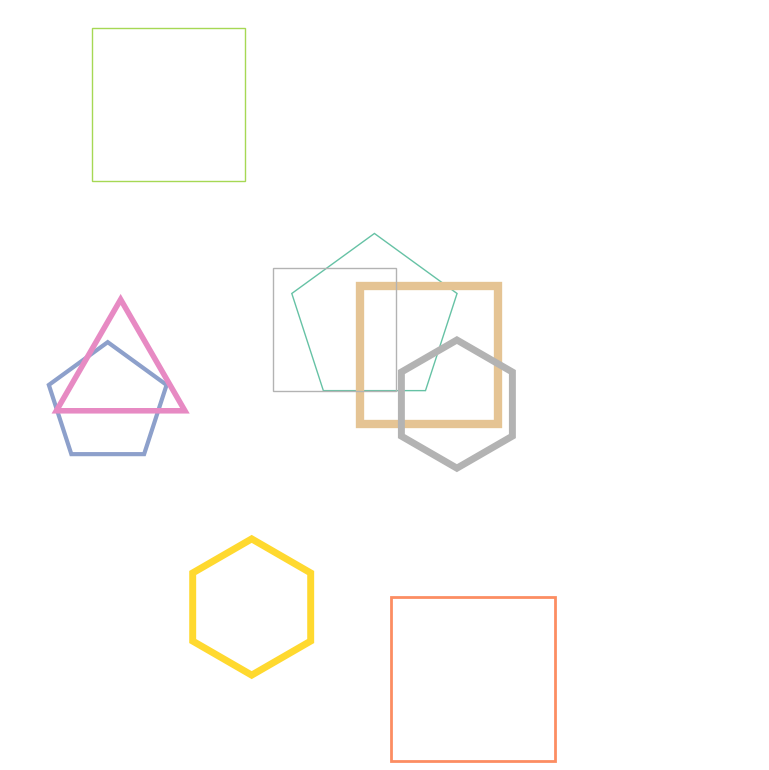[{"shape": "pentagon", "thickness": 0.5, "radius": 0.56, "center": [0.486, 0.584]}, {"shape": "square", "thickness": 1, "radius": 0.53, "center": [0.614, 0.118]}, {"shape": "pentagon", "thickness": 1.5, "radius": 0.4, "center": [0.14, 0.475]}, {"shape": "triangle", "thickness": 2, "radius": 0.48, "center": [0.157, 0.515]}, {"shape": "square", "thickness": 0.5, "radius": 0.5, "center": [0.219, 0.864]}, {"shape": "hexagon", "thickness": 2.5, "radius": 0.44, "center": [0.327, 0.212]}, {"shape": "square", "thickness": 3, "radius": 0.45, "center": [0.557, 0.539]}, {"shape": "hexagon", "thickness": 2.5, "radius": 0.42, "center": [0.593, 0.475]}, {"shape": "square", "thickness": 0.5, "radius": 0.4, "center": [0.434, 0.572]}]